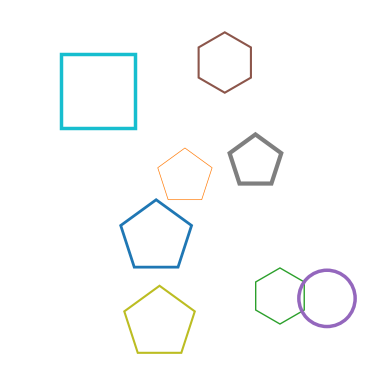[{"shape": "pentagon", "thickness": 2, "radius": 0.48, "center": [0.406, 0.384]}, {"shape": "pentagon", "thickness": 0.5, "radius": 0.37, "center": [0.48, 0.541]}, {"shape": "hexagon", "thickness": 1, "radius": 0.36, "center": [0.727, 0.231]}, {"shape": "circle", "thickness": 2.5, "radius": 0.37, "center": [0.849, 0.225]}, {"shape": "hexagon", "thickness": 1.5, "radius": 0.39, "center": [0.584, 0.838]}, {"shape": "pentagon", "thickness": 3, "radius": 0.35, "center": [0.663, 0.58]}, {"shape": "pentagon", "thickness": 1.5, "radius": 0.48, "center": [0.414, 0.161]}, {"shape": "square", "thickness": 2.5, "radius": 0.48, "center": [0.254, 0.763]}]